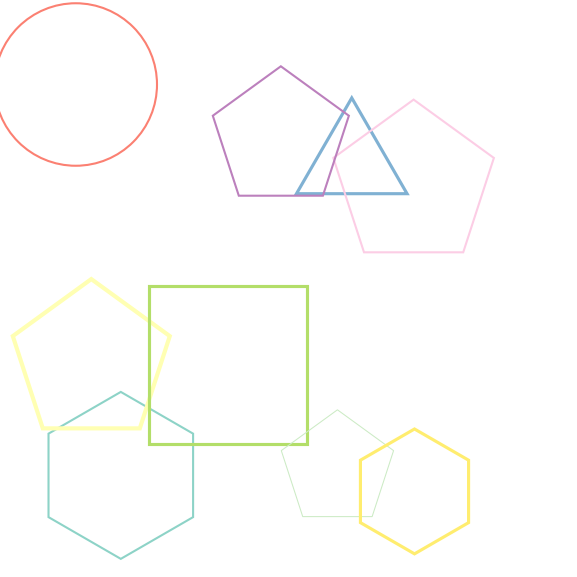[{"shape": "hexagon", "thickness": 1, "radius": 0.72, "center": [0.209, 0.176]}, {"shape": "pentagon", "thickness": 2, "radius": 0.71, "center": [0.158, 0.373]}, {"shape": "circle", "thickness": 1, "radius": 0.7, "center": [0.131, 0.853]}, {"shape": "triangle", "thickness": 1.5, "radius": 0.55, "center": [0.609, 0.719]}, {"shape": "square", "thickness": 1.5, "radius": 0.68, "center": [0.394, 0.367]}, {"shape": "pentagon", "thickness": 1, "radius": 0.73, "center": [0.716, 0.68]}, {"shape": "pentagon", "thickness": 1, "radius": 0.62, "center": [0.486, 0.76]}, {"shape": "pentagon", "thickness": 0.5, "radius": 0.51, "center": [0.584, 0.187]}, {"shape": "hexagon", "thickness": 1.5, "radius": 0.54, "center": [0.718, 0.148]}]